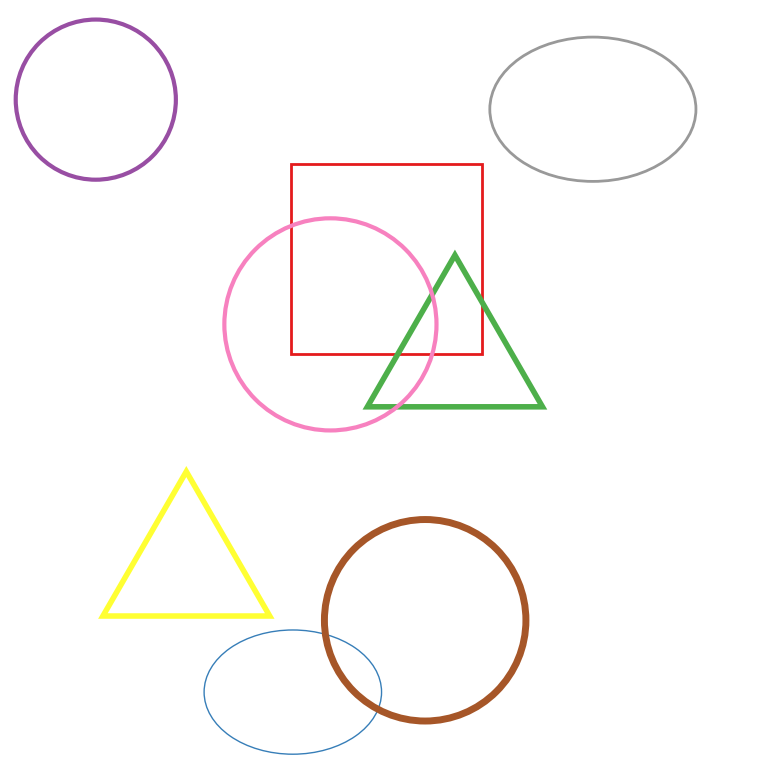[{"shape": "square", "thickness": 1, "radius": 0.62, "center": [0.502, 0.664]}, {"shape": "oval", "thickness": 0.5, "radius": 0.58, "center": [0.38, 0.101]}, {"shape": "triangle", "thickness": 2, "radius": 0.66, "center": [0.591, 0.537]}, {"shape": "circle", "thickness": 1.5, "radius": 0.52, "center": [0.124, 0.871]}, {"shape": "triangle", "thickness": 2, "radius": 0.63, "center": [0.242, 0.263]}, {"shape": "circle", "thickness": 2.5, "radius": 0.65, "center": [0.552, 0.194]}, {"shape": "circle", "thickness": 1.5, "radius": 0.69, "center": [0.429, 0.579]}, {"shape": "oval", "thickness": 1, "radius": 0.67, "center": [0.77, 0.858]}]